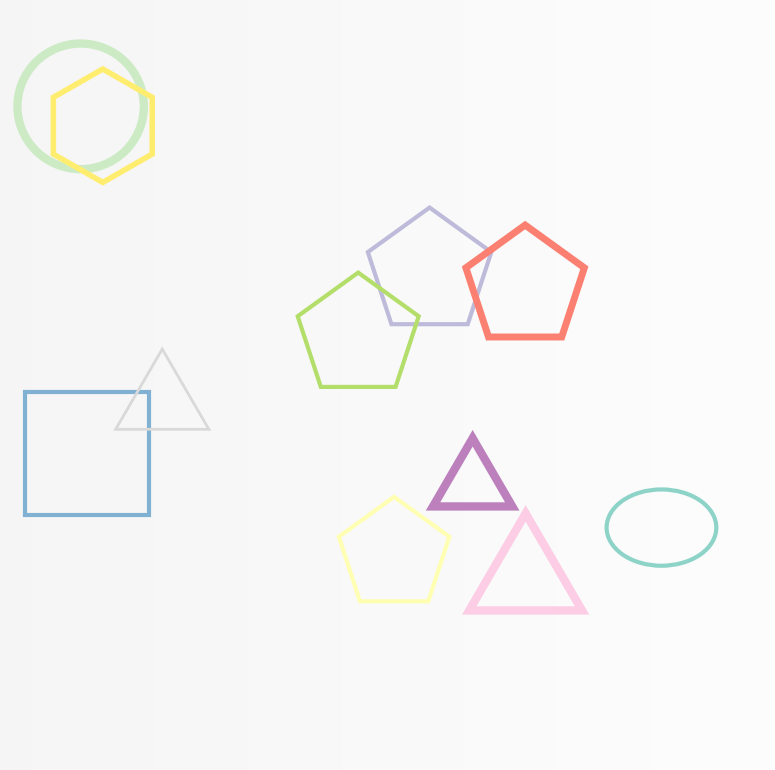[{"shape": "oval", "thickness": 1.5, "radius": 0.35, "center": [0.853, 0.315]}, {"shape": "pentagon", "thickness": 1.5, "radius": 0.37, "center": [0.509, 0.28]}, {"shape": "pentagon", "thickness": 1.5, "radius": 0.42, "center": [0.554, 0.647]}, {"shape": "pentagon", "thickness": 2.5, "radius": 0.4, "center": [0.678, 0.627]}, {"shape": "square", "thickness": 1.5, "radius": 0.4, "center": [0.113, 0.411]}, {"shape": "pentagon", "thickness": 1.5, "radius": 0.41, "center": [0.462, 0.564]}, {"shape": "triangle", "thickness": 3, "radius": 0.42, "center": [0.678, 0.249]}, {"shape": "triangle", "thickness": 1, "radius": 0.35, "center": [0.209, 0.477]}, {"shape": "triangle", "thickness": 3, "radius": 0.3, "center": [0.61, 0.372]}, {"shape": "circle", "thickness": 3, "radius": 0.41, "center": [0.104, 0.862]}, {"shape": "hexagon", "thickness": 2, "radius": 0.37, "center": [0.133, 0.837]}]